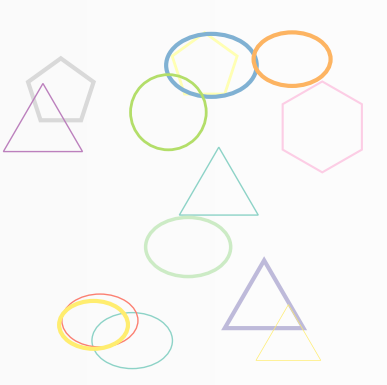[{"shape": "triangle", "thickness": 1, "radius": 0.59, "center": [0.565, 0.5]}, {"shape": "oval", "thickness": 1, "radius": 0.52, "center": [0.341, 0.115]}, {"shape": "pentagon", "thickness": 2, "radius": 0.44, "center": [0.528, 0.827]}, {"shape": "triangle", "thickness": 3, "radius": 0.59, "center": [0.682, 0.206]}, {"shape": "oval", "thickness": 1, "radius": 0.49, "center": [0.258, 0.167]}, {"shape": "oval", "thickness": 3, "radius": 0.58, "center": [0.546, 0.83]}, {"shape": "oval", "thickness": 3, "radius": 0.5, "center": [0.754, 0.846]}, {"shape": "circle", "thickness": 2, "radius": 0.49, "center": [0.435, 0.708]}, {"shape": "hexagon", "thickness": 1.5, "radius": 0.59, "center": [0.832, 0.67]}, {"shape": "pentagon", "thickness": 3, "radius": 0.44, "center": [0.157, 0.76]}, {"shape": "triangle", "thickness": 1, "radius": 0.59, "center": [0.111, 0.665]}, {"shape": "oval", "thickness": 2.5, "radius": 0.55, "center": [0.486, 0.358]}, {"shape": "triangle", "thickness": 0.5, "radius": 0.48, "center": [0.744, 0.112]}, {"shape": "oval", "thickness": 3, "radius": 0.44, "center": [0.241, 0.156]}]